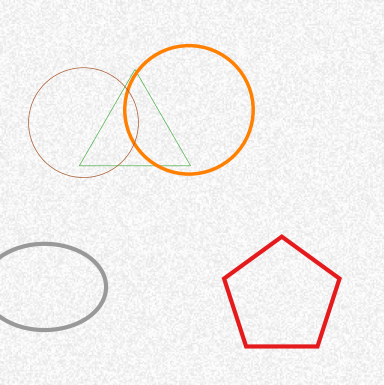[{"shape": "pentagon", "thickness": 3, "radius": 0.79, "center": [0.732, 0.228]}, {"shape": "triangle", "thickness": 0.5, "radius": 0.83, "center": [0.351, 0.653]}, {"shape": "circle", "thickness": 2.5, "radius": 0.83, "center": [0.491, 0.715]}, {"shape": "circle", "thickness": 0.5, "radius": 0.71, "center": [0.217, 0.681]}, {"shape": "oval", "thickness": 3, "radius": 0.8, "center": [0.116, 0.255]}]